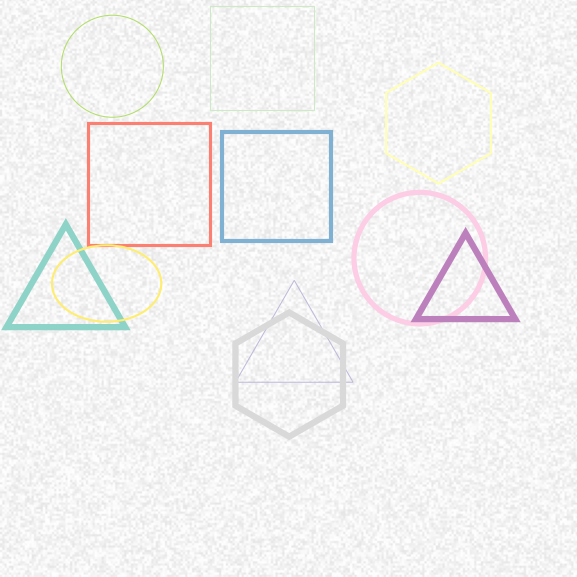[{"shape": "triangle", "thickness": 3, "radius": 0.59, "center": [0.114, 0.492]}, {"shape": "hexagon", "thickness": 1, "radius": 0.52, "center": [0.759, 0.786]}, {"shape": "triangle", "thickness": 0.5, "radius": 0.59, "center": [0.51, 0.396]}, {"shape": "square", "thickness": 1.5, "radius": 0.53, "center": [0.258, 0.681]}, {"shape": "square", "thickness": 2, "radius": 0.47, "center": [0.479, 0.677]}, {"shape": "circle", "thickness": 0.5, "radius": 0.44, "center": [0.195, 0.884]}, {"shape": "circle", "thickness": 2.5, "radius": 0.57, "center": [0.727, 0.552]}, {"shape": "hexagon", "thickness": 3, "radius": 0.54, "center": [0.501, 0.351]}, {"shape": "triangle", "thickness": 3, "radius": 0.5, "center": [0.806, 0.496]}, {"shape": "square", "thickness": 0.5, "radius": 0.45, "center": [0.453, 0.899]}, {"shape": "oval", "thickness": 1, "radius": 0.47, "center": [0.185, 0.508]}]